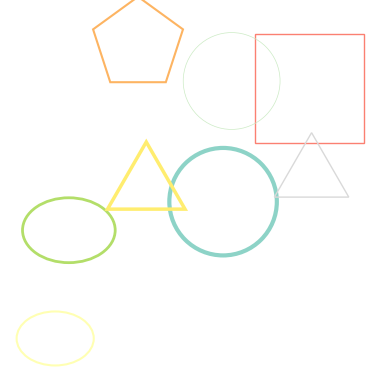[{"shape": "circle", "thickness": 3, "radius": 0.7, "center": [0.579, 0.476]}, {"shape": "oval", "thickness": 1.5, "radius": 0.5, "center": [0.143, 0.121]}, {"shape": "square", "thickness": 1, "radius": 0.71, "center": [0.804, 0.77]}, {"shape": "pentagon", "thickness": 1.5, "radius": 0.61, "center": [0.359, 0.886]}, {"shape": "oval", "thickness": 2, "radius": 0.6, "center": [0.179, 0.402]}, {"shape": "triangle", "thickness": 1, "radius": 0.56, "center": [0.809, 0.544]}, {"shape": "circle", "thickness": 0.5, "radius": 0.63, "center": [0.602, 0.79]}, {"shape": "triangle", "thickness": 2.5, "radius": 0.58, "center": [0.38, 0.515]}]